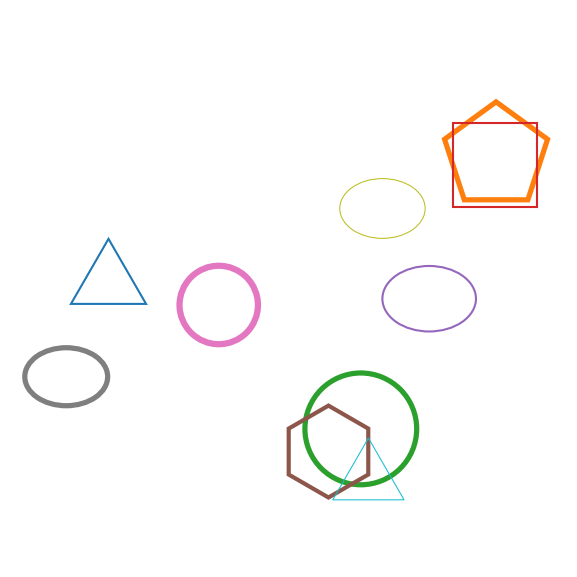[{"shape": "triangle", "thickness": 1, "radius": 0.38, "center": [0.188, 0.51]}, {"shape": "pentagon", "thickness": 2.5, "radius": 0.47, "center": [0.859, 0.729]}, {"shape": "circle", "thickness": 2.5, "radius": 0.48, "center": [0.625, 0.256]}, {"shape": "square", "thickness": 1, "radius": 0.36, "center": [0.856, 0.714]}, {"shape": "oval", "thickness": 1, "radius": 0.41, "center": [0.743, 0.482]}, {"shape": "hexagon", "thickness": 2, "radius": 0.4, "center": [0.569, 0.217]}, {"shape": "circle", "thickness": 3, "radius": 0.34, "center": [0.379, 0.471]}, {"shape": "oval", "thickness": 2.5, "radius": 0.36, "center": [0.115, 0.347]}, {"shape": "oval", "thickness": 0.5, "radius": 0.37, "center": [0.662, 0.638]}, {"shape": "triangle", "thickness": 0.5, "radius": 0.36, "center": [0.638, 0.169]}]